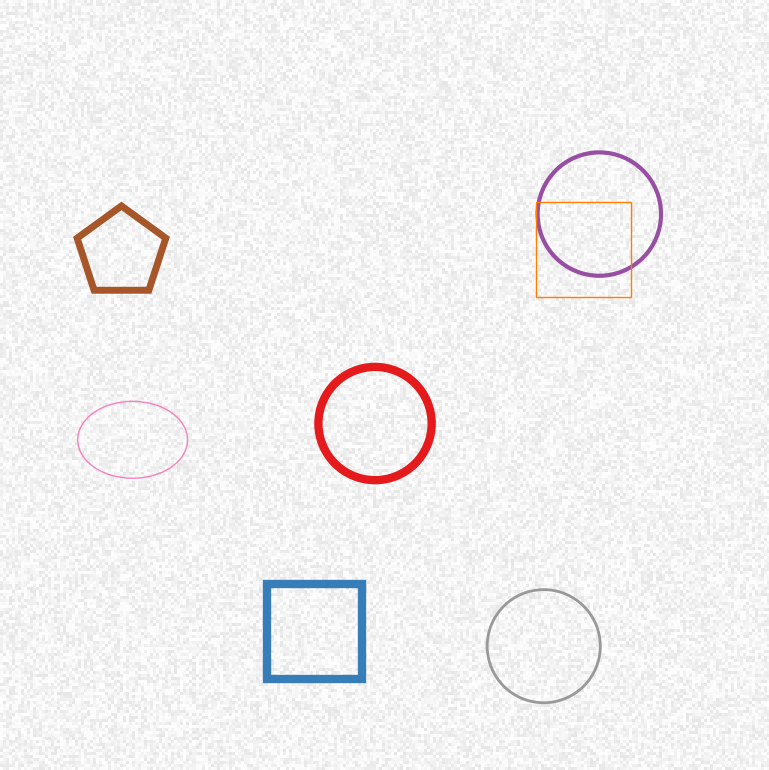[{"shape": "circle", "thickness": 3, "radius": 0.37, "center": [0.487, 0.45]}, {"shape": "square", "thickness": 3, "radius": 0.31, "center": [0.408, 0.18]}, {"shape": "circle", "thickness": 1.5, "radius": 0.4, "center": [0.778, 0.722]}, {"shape": "square", "thickness": 0.5, "radius": 0.31, "center": [0.757, 0.676]}, {"shape": "pentagon", "thickness": 2.5, "radius": 0.3, "center": [0.158, 0.672]}, {"shape": "oval", "thickness": 0.5, "radius": 0.36, "center": [0.172, 0.429]}, {"shape": "circle", "thickness": 1, "radius": 0.37, "center": [0.706, 0.161]}]